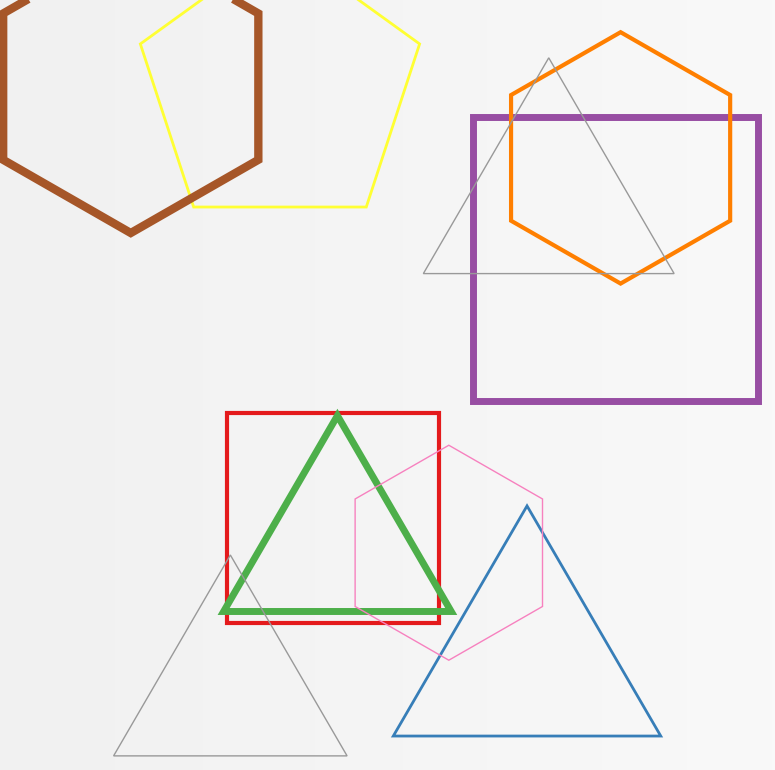[{"shape": "square", "thickness": 1.5, "radius": 0.68, "center": [0.43, 0.327]}, {"shape": "triangle", "thickness": 1, "radius": 1.0, "center": [0.68, 0.144]}, {"shape": "triangle", "thickness": 2.5, "radius": 0.85, "center": [0.435, 0.291]}, {"shape": "square", "thickness": 2.5, "radius": 0.92, "center": [0.794, 0.663]}, {"shape": "hexagon", "thickness": 1.5, "radius": 0.82, "center": [0.801, 0.795]}, {"shape": "pentagon", "thickness": 1, "radius": 0.95, "center": [0.361, 0.884]}, {"shape": "hexagon", "thickness": 3, "radius": 0.95, "center": [0.169, 0.887]}, {"shape": "hexagon", "thickness": 0.5, "radius": 0.7, "center": [0.579, 0.282]}, {"shape": "triangle", "thickness": 0.5, "radius": 0.87, "center": [0.297, 0.105]}, {"shape": "triangle", "thickness": 0.5, "radius": 0.93, "center": [0.708, 0.738]}]